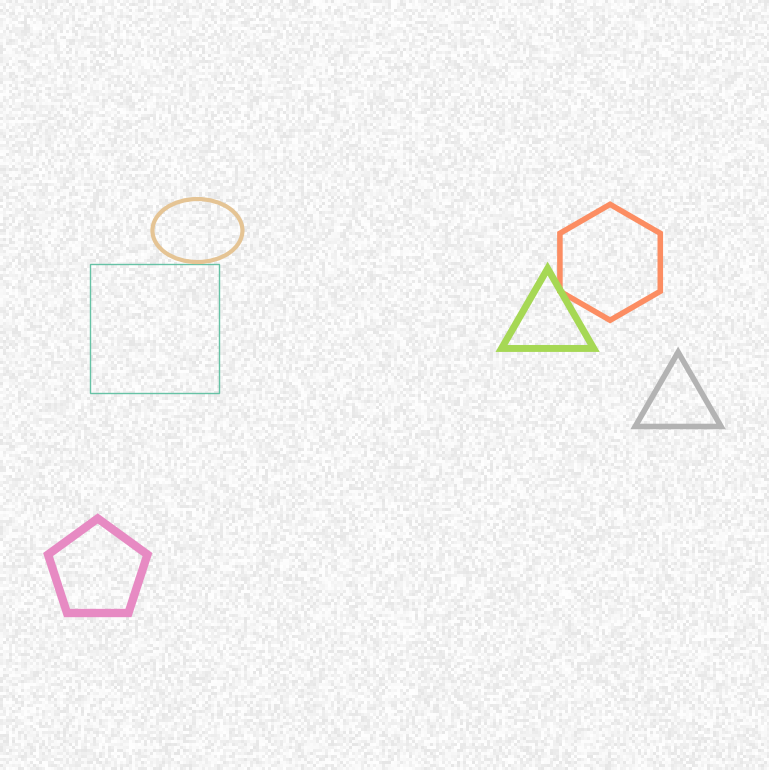[{"shape": "square", "thickness": 0.5, "radius": 0.42, "center": [0.201, 0.574]}, {"shape": "hexagon", "thickness": 2, "radius": 0.38, "center": [0.792, 0.659]}, {"shape": "pentagon", "thickness": 3, "radius": 0.34, "center": [0.127, 0.259]}, {"shape": "triangle", "thickness": 2.5, "radius": 0.35, "center": [0.711, 0.582]}, {"shape": "oval", "thickness": 1.5, "radius": 0.29, "center": [0.256, 0.701]}, {"shape": "triangle", "thickness": 2, "radius": 0.32, "center": [0.881, 0.478]}]